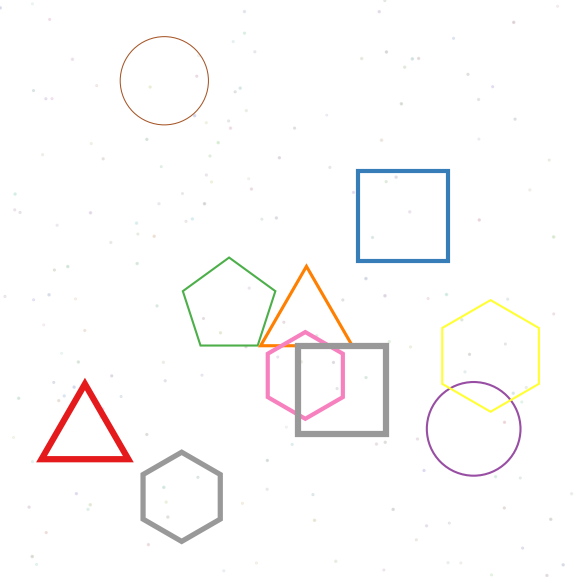[{"shape": "triangle", "thickness": 3, "radius": 0.43, "center": [0.147, 0.247]}, {"shape": "square", "thickness": 2, "radius": 0.39, "center": [0.698, 0.626]}, {"shape": "pentagon", "thickness": 1, "radius": 0.42, "center": [0.397, 0.469]}, {"shape": "circle", "thickness": 1, "radius": 0.41, "center": [0.82, 0.257]}, {"shape": "triangle", "thickness": 1.5, "radius": 0.46, "center": [0.531, 0.446]}, {"shape": "hexagon", "thickness": 1, "radius": 0.48, "center": [0.849, 0.383]}, {"shape": "circle", "thickness": 0.5, "radius": 0.38, "center": [0.285, 0.859]}, {"shape": "hexagon", "thickness": 2, "radius": 0.38, "center": [0.529, 0.349]}, {"shape": "square", "thickness": 3, "radius": 0.38, "center": [0.592, 0.324]}, {"shape": "hexagon", "thickness": 2.5, "radius": 0.39, "center": [0.315, 0.139]}]